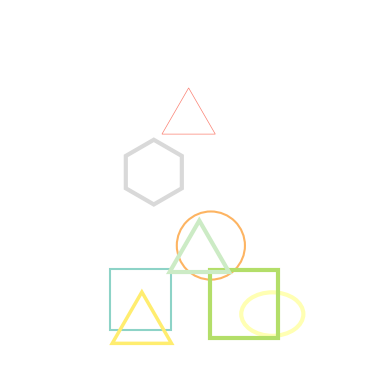[{"shape": "square", "thickness": 1.5, "radius": 0.4, "center": [0.365, 0.223]}, {"shape": "oval", "thickness": 3, "radius": 0.4, "center": [0.707, 0.184]}, {"shape": "triangle", "thickness": 0.5, "radius": 0.4, "center": [0.49, 0.692]}, {"shape": "circle", "thickness": 1.5, "radius": 0.44, "center": [0.548, 0.362]}, {"shape": "square", "thickness": 3, "radius": 0.44, "center": [0.634, 0.211]}, {"shape": "hexagon", "thickness": 3, "radius": 0.42, "center": [0.4, 0.553]}, {"shape": "triangle", "thickness": 3, "radius": 0.45, "center": [0.518, 0.338]}, {"shape": "triangle", "thickness": 2.5, "radius": 0.44, "center": [0.368, 0.153]}]